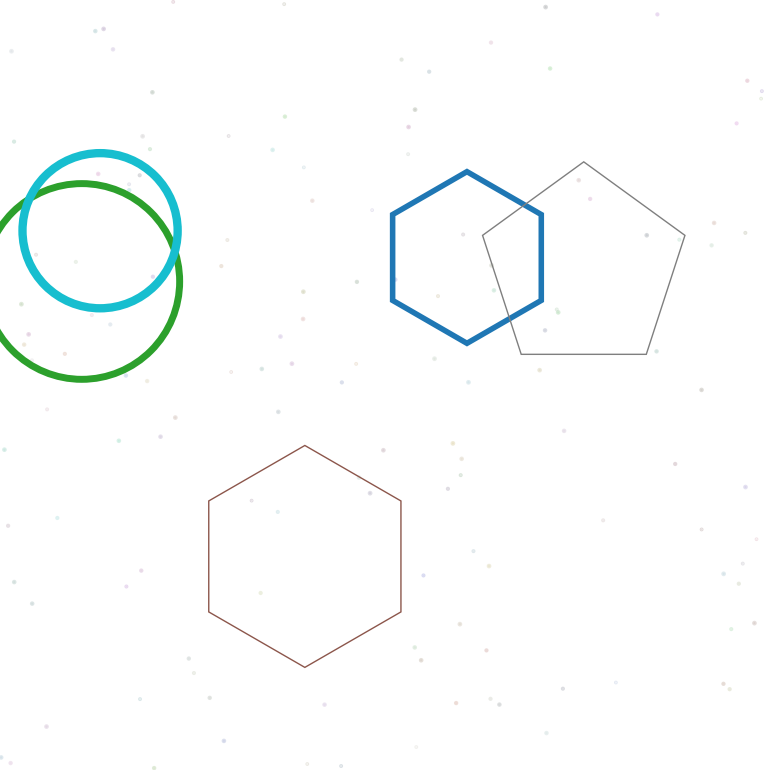[{"shape": "hexagon", "thickness": 2, "radius": 0.56, "center": [0.606, 0.666]}, {"shape": "circle", "thickness": 2.5, "radius": 0.64, "center": [0.106, 0.634]}, {"shape": "hexagon", "thickness": 0.5, "radius": 0.72, "center": [0.396, 0.277]}, {"shape": "pentagon", "thickness": 0.5, "radius": 0.69, "center": [0.758, 0.652]}, {"shape": "circle", "thickness": 3, "radius": 0.5, "center": [0.13, 0.7]}]